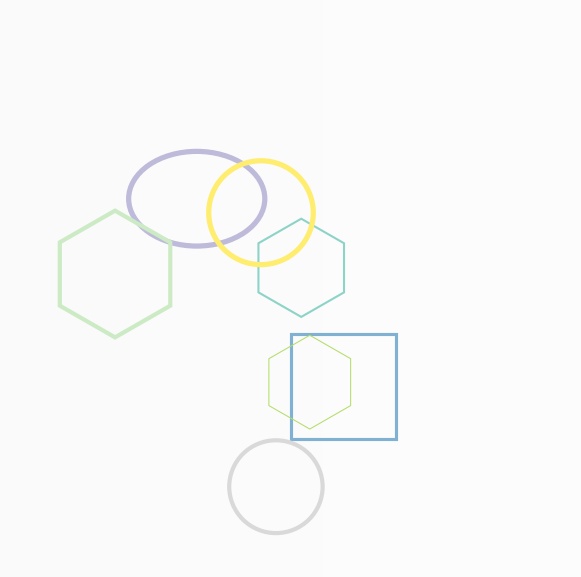[{"shape": "hexagon", "thickness": 1, "radius": 0.43, "center": [0.518, 0.535]}, {"shape": "oval", "thickness": 2.5, "radius": 0.59, "center": [0.338, 0.655]}, {"shape": "square", "thickness": 1.5, "radius": 0.45, "center": [0.591, 0.329]}, {"shape": "hexagon", "thickness": 0.5, "radius": 0.41, "center": [0.533, 0.337]}, {"shape": "circle", "thickness": 2, "radius": 0.4, "center": [0.475, 0.156]}, {"shape": "hexagon", "thickness": 2, "radius": 0.55, "center": [0.198, 0.525]}, {"shape": "circle", "thickness": 2.5, "radius": 0.45, "center": [0.449, 0.631]}]